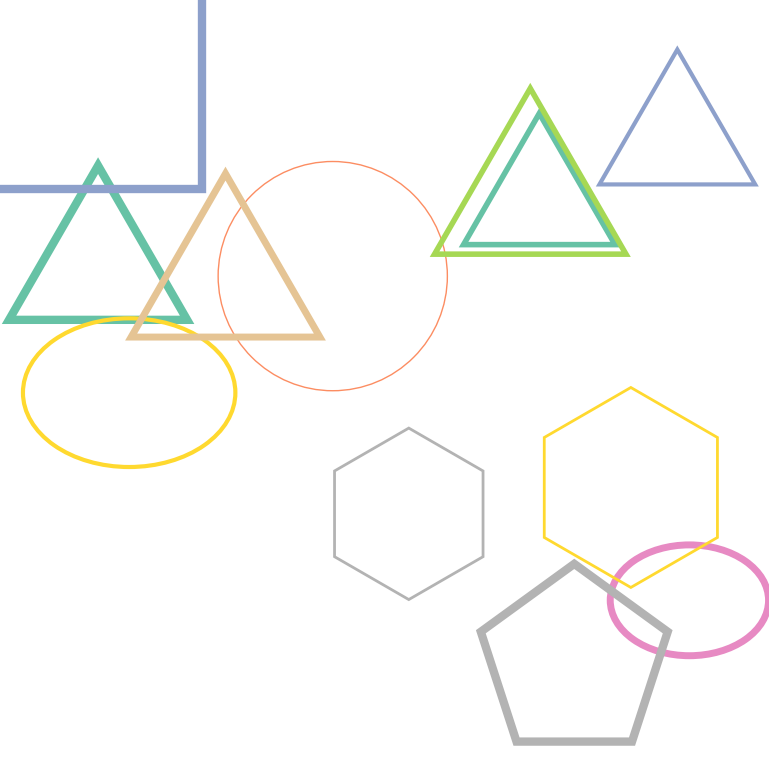[{"shape": "triangle", "thickness": 2, "radius": 0.57, "center": [0.7, 0.739]}, {"shape": "triangle", "thickness": 3, "radius": 0.67, "center": [0.127, 0.651]}, {"shape": "circle", "thickness": 0.5, "radius": 0.74, "center": [0.432, 0.641]}, {"shape": "square", "thickness": 3, "radius": 0.67, "center": [0.129, 0.888]}, {"shape": "triangle", "thickness": 1.5, "radius": 0.58, "center": [0.88, 0.819]}, {"shape": "oval", "thickness": 2.5, "radius": 0.51, "center": [0.895, 0.22]}, {"shape": "triangle", "thickness": 2, "radius": 0.72, "center": [0.689, 0.742]}, {"shape": "oval", "thickness": 1.5, "radius": 0.69, "center": [0.168, 0.49]}, {"shape": "hexagon", "thickness": 1, "radius": 0.65, "center": [0.819, 0.367]}, {"shape": "triangle", "thickness": 2.5, "radius": 0.71, "center": [0.293, 0.633]}, {"shape": "pentagon", "thickness": 3, "radius": 0.64, "center": [0.746, 0.14]}, {"shape": "hexagon", "thickness": 1, "radius": 0.56, "center": [0.531, 0.333]}]